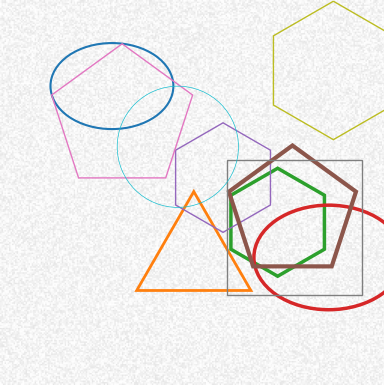[{"shape": "oval", "thickness": 1.5, "radius": 0.8, "center": [0.291, 0.776]}, {"shape": "triangle", "thickness": 2, "radius": 0.86, "center": [0.503, 0.331]}, {"shape": "hexagon", "thickness": 2.5, "radius": 0.7, "center": [0.721, 0.423]}, {"shape": "oval", "thickness": 2.5, "radius": 0.97, "center": [0.853, 0.331]}, {"shape": "hexagon", "thickness": 1, "radius": 0.71, "center": [0.579, 0.539]}, {"shape": "pentagon", "thickness": 3, "radius": 0.87, "center": [0.76, 0.449]}, {"shape": "pentagon", "thickness": 1, "radius": 0.96, "center": [0.317, 0.694]}, {"shape": "square", "thickness": 1, "radius": 0.87, "center": [0.764, 0.409]}, {"shape": "hexagon", "thickness": 1, "radius": 0.9, "center": [0.866, 0.817]}, {"shape": "circle", "thickness": 0.5, "radius": 0.79, "center": [0.462, 0.619]}]